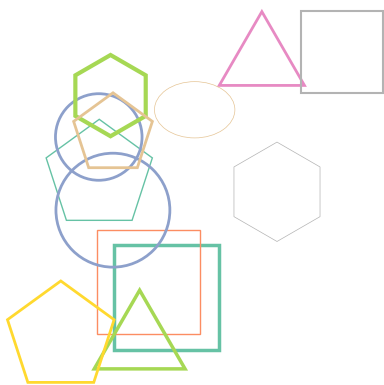[{"shape": "pentagon", "thickness": 1, "radius": 0.73, "center": [0.258, 0.545]}, {"shape": "square", "thickness": 2.5, "radius": 0.68, "center": [0.433, 0.228]}, {"shape": "square", "thickness": 1, "radius": 0.67, "center": [0.386, 0.267]}, {"shape": "circle", "thickness": 2, "radius": 0.74, "center": [0.293, 0.454]}, {"shape": "circle", "thickness": 2, "radius": 0.56, "center": [0.257, 0.644]}, {"shape": "triangle", "thickness": 2, "radius": 0.64, "center": [0.68, 0.842]}, {"shape": "hexagon", "thickness": 3, "radius": 0.53, "center": [0.287, 0.752]}, {"shape": "triangle", "thickness": 2.5, "radius": 0.68, "center": [0.363, 0.11]}, {"shape": "pentagon", "thickness": 2, "radius": 0.73, "center": [0.158, 0.125]}, {"shape": "pentagon", "thickness": 2, "radius": 0.54, "center": [0.294, 0.651]}, {"shape": "oval", "thickness": 0.5, "radius": 0.52, "center": [0.506, 0.715]}, {"shape": "hexagon", "thickness": 0.5, "radius": 0.65, "center": [0.719, 0.502]}, {"shape": "square", "thickness": 1.5, "radius": 0.53, "center": [0.889, 0.864]}]